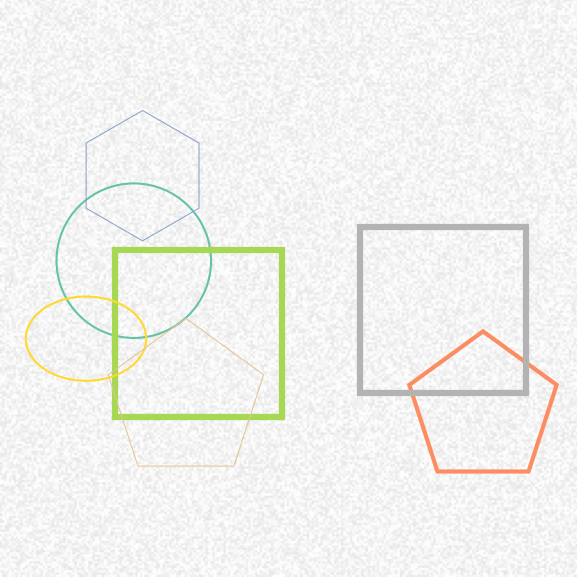[{"shape": "circle", "thickness": 1, "radius": 0.67, "center": [0.232, 0.548]}, {"shape": "pentagon", "thickness": 2, "radius": 0.67, "center": [0.836, 0.291]}, {"shape": "hexagon", "thickness": 0.5, "radius": 0.56, "center": [0.247, 0.695]}, {"shape": "square", "thickness": 3, "radius": 0.72, "center": [0.343, 0.421]}, {"shape": "oval", "thickness": 1, "radius": 0.52, "center": [0.149, 0.413]}, {"shape": "pentagon", "thickness": 0.5, "radius": 0.71, "center": [0.322, 0.306]}, {"shape": "square", "thickness": 3, "radius": 0.72, "center": [0.767, 0.462]}]